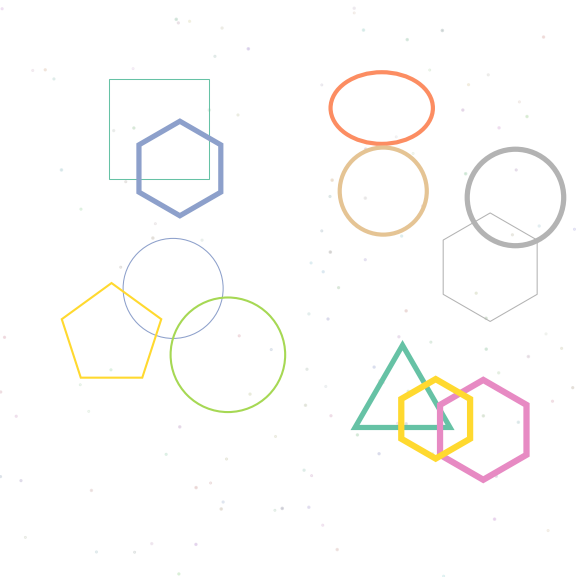[{"shape": "square", "thickness": 0.5, "radius": 0.43, "center": [0.275, 0.775]}, {"shape": "triangle", "thickness": 2.5, "radius": 0.47, "center": [0.697, 0.306]}, {"shape": "oval", "thickness": 2, "radius": 0.44, "center": [0.661, 0.812]}, {"shape": "hexagon", "thickness": 2.5, "radius": 0.41, "center": [0.311, 0.707]}, {"shape": "circle", "thickness": 0.5, "radius": 0.43, "center": [0.3, 0.5]}, {"shape": "hexagon", "thickness": 3, "radius": 0.43, "center": [0.837, 0.255]}, {"shape": "circle", "thickness": 1, "radius": 0.5, "center": [0.395, 0.385]}, {"shape": "hexagon", "thickness": 3, "radius": 0.34, "center": [0.754, 0.274]}, {"shape": "pentagon", "thickness": 1, "radius": 0.45, "center": [0.193, 0.418]}, {"shape": "circle", "thickness": 2, "radius": 0.38, "center": [0.664, 0.668]}, {"shape": "hexagon", "thickness": 0.5, "radius": 0.47, "center": [0.849, 0.536]}, {"shape": "circle", "thickness": 2.5, "radius": 0.42, "center": [0.893, 0.657]}]